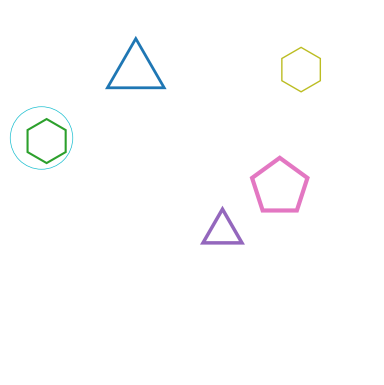[{"shape": "triangle", "thickness": 2, "radius": 0.43, "center": [0.353, 0.815]}, {"shape": "hexagon", "thickness": 1.5, "radius": 0.29, "center": [0.121, 0.634]}, {"shape": "triangle", "thickness": 2.5, "radius": 0.29, "center": [0.578, 0.398]}, {"shape": "pentagon", "thickness": 3, "radius": 0.38, "center": [0.727, 0.514]}, {"shape": "hexagon", "thickness": 1, "radius": 0.29, "center": [0.782, 0.819]}, {"shape": "circle", "thickness": 0.5, "radius": 0.41, "center": [0.108, 0.642]}]